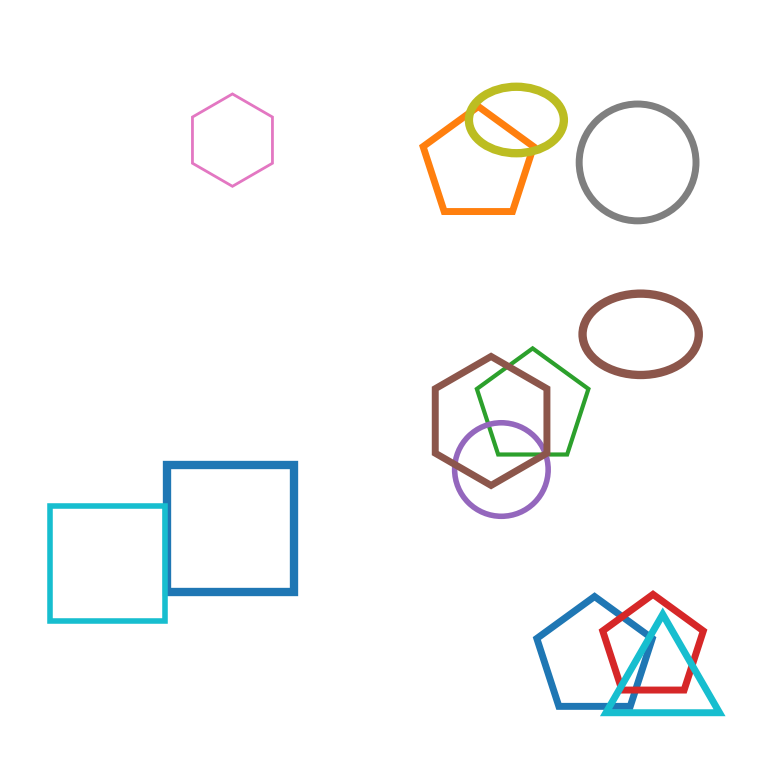[{"shape": "pentagon", "thickness": 2.5, "radius": 0.39, "center": [0.772, 0.146]}, {"shape": "square", "thickness": 3, "radius": 0.41, "center": [0.299, 0.313]}, {"shape": "pentagon", "thickness": 2.5, "radius": 0.38, "center": [0.621, 0.786]}, {"shape": "pentagon", "thickness": 1.5, "radius": 0.38, "center": [0.692, 0.471]}, {"shape": "pentagon", "thickness": 2.5, "radius": 0.34, "center": [0.848, 0.159]}, {"shape": "circle", "thickness": 2, "radius": 0.3, "center": [0.651, 0.39]}, {"shape": "hexagon", "thickness": 2.5, "radius": 0.42, "center": [0.638, 0.453]}, {"shape": "oval", "thickness": 3, "radius": 0.38, "center": [0.832, 0.566]}, {"shape": "hexagon", "thickness": 1, "radius": 0.3, "center": [0.302, 0.818]}, {"shape": "circle", "thickness": 2.5, "radius": 0.38, "center": [0.828, 0.789]}, {"shape": "oval", "thickness": 3, "radius": 0.31, "center": [0.671, 0.844]}, {"shape": "triangle", "thickness": 2.5, "radius": 0.43, "center": [0.861, 0.117]}, {"shape": "square", "thickness": 2, "radius": 0.37, "center": [0.14, 0.268]}]